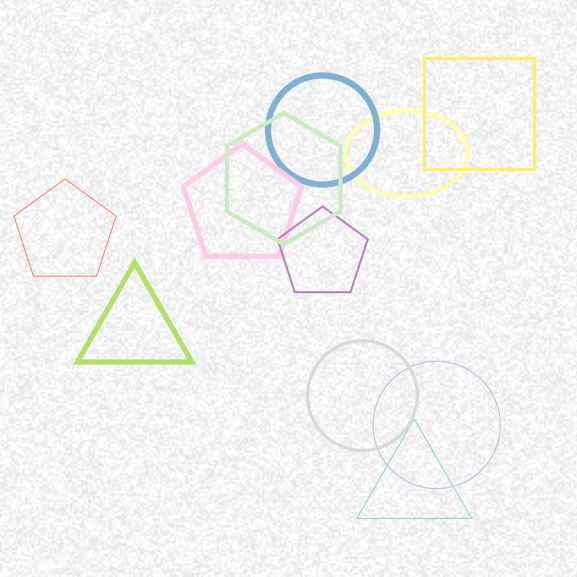[{"shape": "triangle", "thickness": 0.5, "radius": 0.57, "center": [0.717, 0.159]}, {"shape": "oval", "thickness": 2, "radius": 0.53, "center": [0.704, 0.733]}, {"shape": "circle", "thickness": 0.5, "radius": 0.55, "center": [0.756, 0.263]}, {"shape": "pentagon", "thickness": 0.5, "radius": 0.47, "center": [0.113, 0.596]}, {"shape": "circle", "thickness": 3, "radius": 0.47, "center": [0.559, 0.774]}, {"shape": "triangle", "thickness": 2.5, "radius": 0.57, "center": [0.233, 0.43]}, {"shape": "pentagon", "thickness": 2.5, "radius": 0.54, "center": [0.42, 0.642]}, {"shape": "circle", "thickness": 1.5, "radius": 0.48, "center": [0.628, 0.314]}, {"shape": "pentagon", "thickness": 1, "radius": 0.41, "center": [0.559, 0.56]}, {"shape": "hexagon", "thickness": 2, "radius": 0.57, "center": [0.491, 0.69]}, {"shape": "square", "thickness": 1.5, "radius": 0.48, "center": [0.829, 0.802]}]